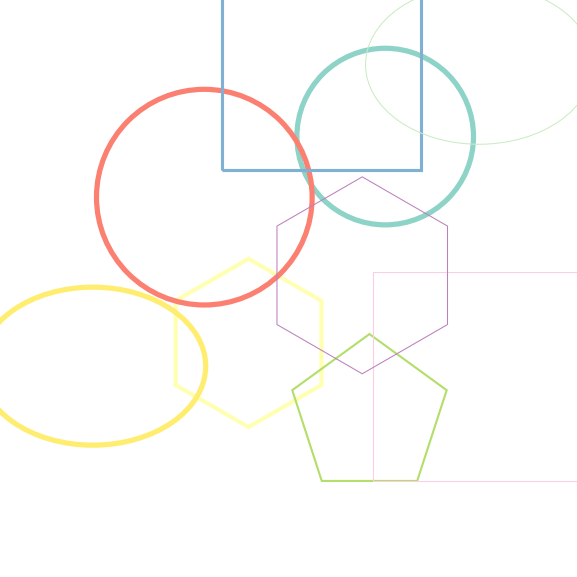[{"shape": "circle", "thickness": 2.5, "radius": 0.76, "center": [0.667, 0.763]}, {"shape": "hexagon", "thickness": 2, "radius": 0.73, "center": [0.43, 0.405]}, {"shape": "circle", "thickness": 2.5, "radius": 0.93, "center": [0.354, 0.658]}, {"shape": "square", "thickness": 1.5, "radius": 0.86, "center": [0.557, 0.877]}, {"shape": "pentagon", "thickness": 1, "radius": 0.7, "center": [0.64, 0.28]}, {"shape": "square", "thickness": 0.5, "radius": 0.9, "center": [0.826, 0.347]}, {"shape": "hexagon", "thickness": 0.5, "radius": 0.85, "center": [0.627, 0.522]}, {"shape": "oval", "thickness": 0.5, "radius": 0.98, "center": [0.83, 0.887]}, {"shape": "oval", "thickness": 2.5, "radius": 0.98, "center": [0.161, 0.365]}]